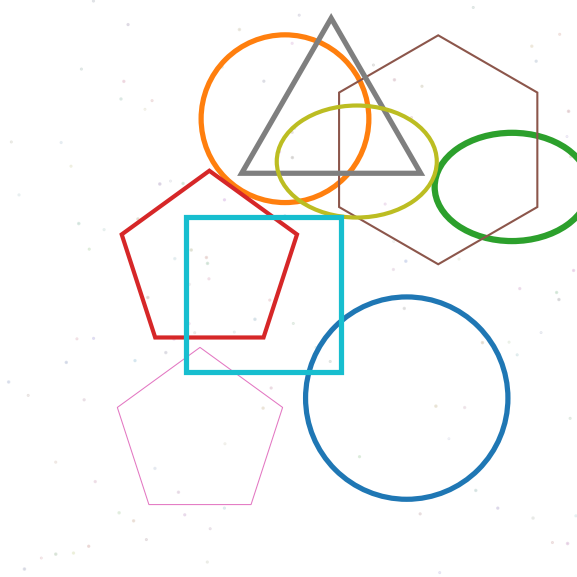[{"shape": "circle", "thickness": 2.5, "radius": 0.88, "center": [0.704, 0.31]}, {"shape": "circle", "thickness": 2.5, "radius": 0.73, "center": [0.493, 0.794]}, {"shape": "oval", "thickness": 3, "radius": 0.67, "center": [0.887, 0.675]}, {"shape": "pentagon", "thickness": 2, "radius": 0.8, "center": [0.363, 0.544]}, {"shape": "hexagon", "thickness": 1, "radius": 0.99, "center": [0.759, 0.74]}, {"shape": "pentagon", "thickness": 0.5, "radius": 0.75, "center": [0.346, 0.247]}, {"shape": "triangle", "thickness": 2.5, "radius": 0.89, "center": [0.573, 0.789]}, {"shape": "oval", "thickness": 2, "radius": 0.69, "center": [0.618, 0.719]}, {"shape": "square", "thickness": 2.5, "radius": 0.67, "center": [0.456, 0.49]}]